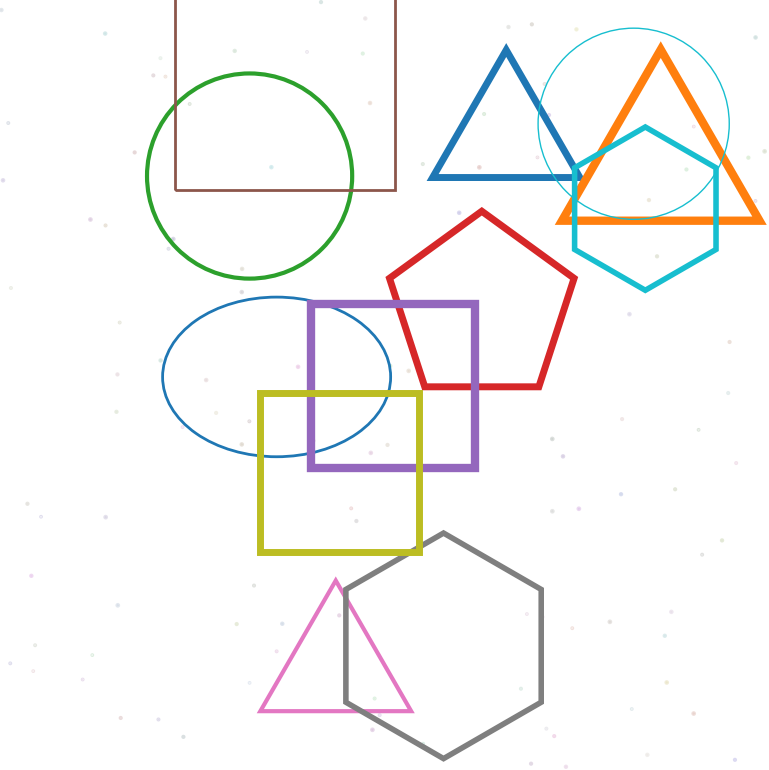[{"shape": "oval", "thickness": 1, "radius": 0.74, "center": [0.359, 0.51]}, {"shape": "triangle", "thickness": 2.5, "radius": 0.55, "center": [0.657, 0.825]}, {"shape": "triangle", "thickness": 3, "radius": 0.74, "center": [0.858, 0.787]}, {"shape": "circle", "thickness": 1.5, "radius": 0.67, "center": [0.324, 0.771]}, {"shape": "pentagon", "thickness": 2.5, "radius": 0.63, "center": [0.626, 0.6]}, {"shape": "square", "thickness": 3, "radius": 0.53, "center": [0.511, 0.499]}, {"shape": "square", "thickness": 1, "radius": 0.71, "center": [0.37, 0.896]}, {"shape": "triangle", "thickness": 1.5, "radius": 0.57, "center": [0.436, 0.133]}, {"shape": "hexagon", "thickness": 2, "radius": 0.73, "center": [0.576, 0.161]}, {"shape": "square", "thickness": 2.5, "radius": 0.52, "center": [0.44, 0.387]}, {"shape": "hexagon", "thickness": 2, "radius": 0.53, "center": [0.838, 0.729]}, {"shape": "circle", "thickness": 0.5, "radius": 0.62, "center": [0.823, 0.839]}]